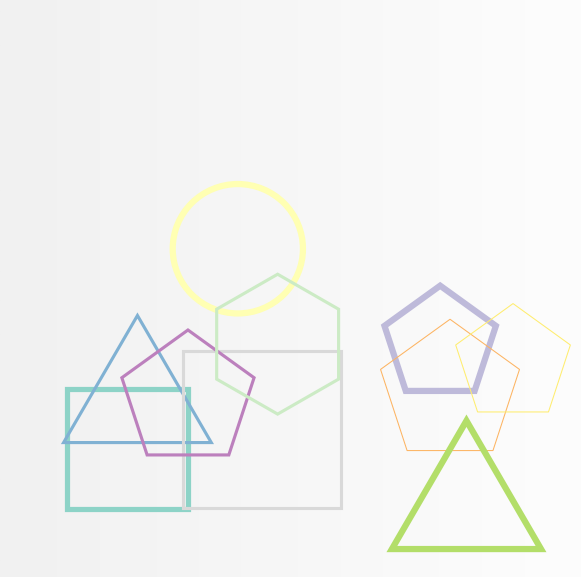[{"shape": "square", "thickness": 2.5, "radius": 0.52, "center": [0.219, 0.222]}, {"shape": "circle", "thickness": 3, "radius": 0.56, "center": [0.409, 0.568]}, {"shape": "pentagon", "thickness": 3, "radius": 0.5, "center": [0.757, 0.404]}, {"shape": "triangle", "thickness": 1.5, "radius": 0.73, "center": [0.236, 0.306]}, {"shape": "pentagon", "thickness": 0.5, "radius": 0.63, "center": [0.774, 0.321]}, {"shape": "triangle", "thickness": 3, "radius": 0.74, "center": [0.803, 0.122]}, {"shape": "square", "thickness": 1.5, "radius": 0.68, "center": [0.451, 0.255]}, {"shape": "pentagon", "thickness": 1.5, "radius": 0.6, "center": [0.323, 0.308]}, {"shape": "hexagon", "thickness": 1.5, "radius": 0.61, "center": [0.478, 0.403]}, {"shape": "pentagon", "thickness": 0.5, "radius": 0.52, "center": [0.883, 0.37]}]